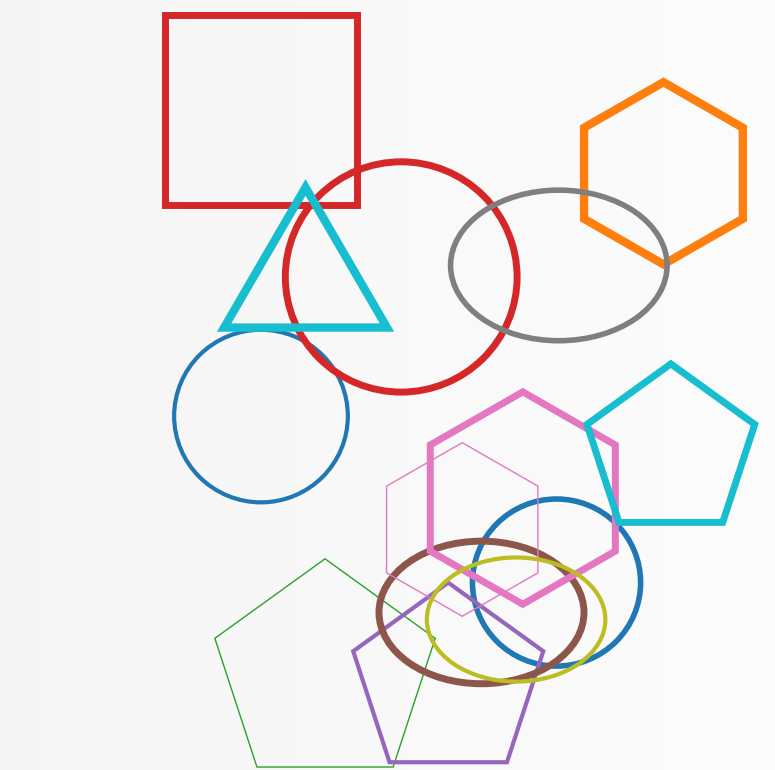[{"shape": "circle", "thickness": 2, "radius": 0.54, "center": [0.718, 0.243]}, {"shape": "circle", "thickness": 1.5, "radius": 0.56, "center": [0.337, 0.46]}, {"shape": "hexagon", "thickness": 3, "radius": 0.59, "center": [0.856, 0.775]}, {"shape": "pentagon", "thickness": 0.5, "radius": 0.75, "center": [0.419, 0.125]}, {"shape": "square", "thickness": 2.5, "radius": 0.62, "center": [0.337, 0.857]}, {"shape": "circle", "thickness": 2.5, "radius": 0.75, "center": [0.518, 0.64]}, {"shape": "pentagon", "thickness": 1.5, "radius": 0.64, "center": [0.578, 0.114]}, {"shape": "oval", "thickness": 2.5, "radius": 0.66, "center": [0.621, 0.205]}, {"shape": "hexagon", "thickness": 0.5, "radius": 0.56, "center": [0.596, 0.312]}, {"shape": "hexagon", "thickness": 2.5, "radius": 0.69, "center": [0.675, 0.353]}, {"shape": "oval", "thickness": 2, "radius": 0.7, "center": [0.721, 0.655]}, {"shape": "oval", "thickness": 1.5, "radius": 0.58, "center": [0.666, 0.195]}, {"shape": "pentagon", "thickness": 2.5, "radius": 0.57, "center": [0.866, 0.414]}, {"shape": "triangle", "thickness": 3, "radius": 0.61, "center": [0.394, 0.635]}]